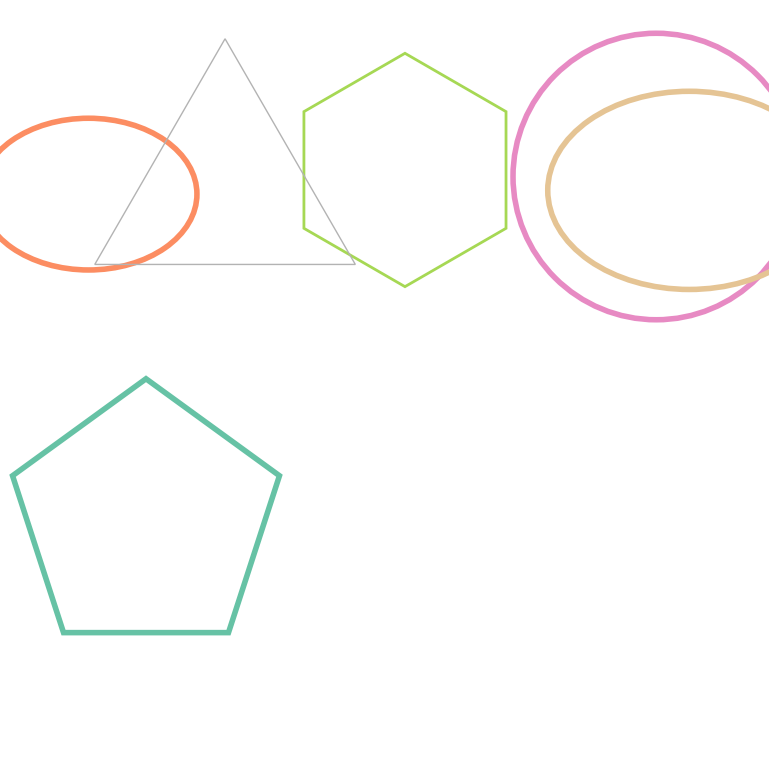[{"shape": "pentagon", "thickness": 2, "radius": 0.91, "center": [0.19, 0.326]}, {"shape": "oval", "thickness": 2, "radius": 0.7, "center": [0.115, 0.748]}, {"shape": "circle", "thickness": 2, "radius": 0.93, "center": [0.852, 0.771]}, {"shape": "hexagon", "thickness": 1, "radius": 0.76, "center": [0.526, 0.779]}, {"shape": "oval", "thickness": 2, "radius": 0.92, "center": [0.895, 0.753]}, {"shape": "triangle", "thickness": 0.5, "radius": 0.98, "center": [0.292, 0.754]}]